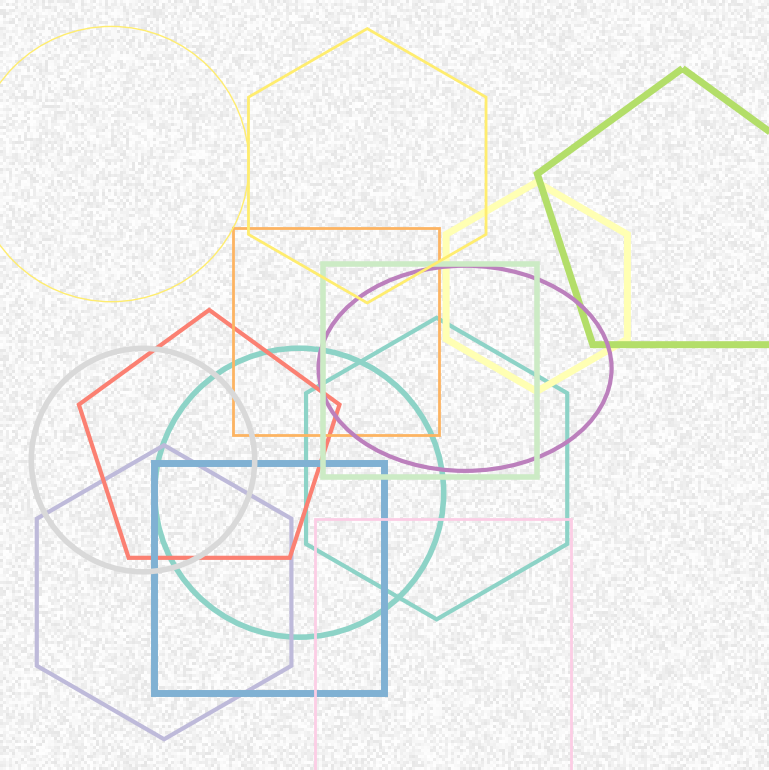[{"shape": "hexagon", "thickness": 1.5, "radius": 0.98, "center": [0.567, 0.391]}, {"shape": "circle", "thickness": 2, "radius": 0.94, "center": [0.389, 0.36]}, {"shape": "hexagon", "thickness": 2.5, "radius": 0.68, "center": [0.697, 0.628]}, {"shape": "hexagon", "thickness": 1.5, "radius": 0.95, "center": [0.213, 0.231]}, {"shape": "pentagon", "thickness": 1.5, "radius": 0.89, "center": [0.272, 0.42]}, {"shape": "square", "thickness": 2.5, "radius": 0.75, "center": [0.349, 0.25]}, {"shape": "square", "thickness": 1, "radius": 0.67, "center": [0.436, 0.569]}, {"shape": "pentagon", "thickness": 2.5, "radius": 0.99, "center": [0.886, 0.713]}, {"shape": "square", "thickness": 1, "radius": 0.83, "center": [0.576, 0.159]}, {"shape": "circle", "thickness": 2, "radius": 0.73, "center": [0.186, 0.403]}, {"shape": "oval", "thickness": 1.5, "radius": 0.95, "center": [0.604, 0.522]}, {"shape": "square", "thickness": 2, "radius": 0.69, "center": [0.559, 0.519]}, {"shape": "circle", "thickness": 0.5, "radius": 0.89, "center": [0.144, 0.787]}, {"shape": "hexagon", "thickness": 1, "radius": 0.89, "center": [0.477, 0.785]}]